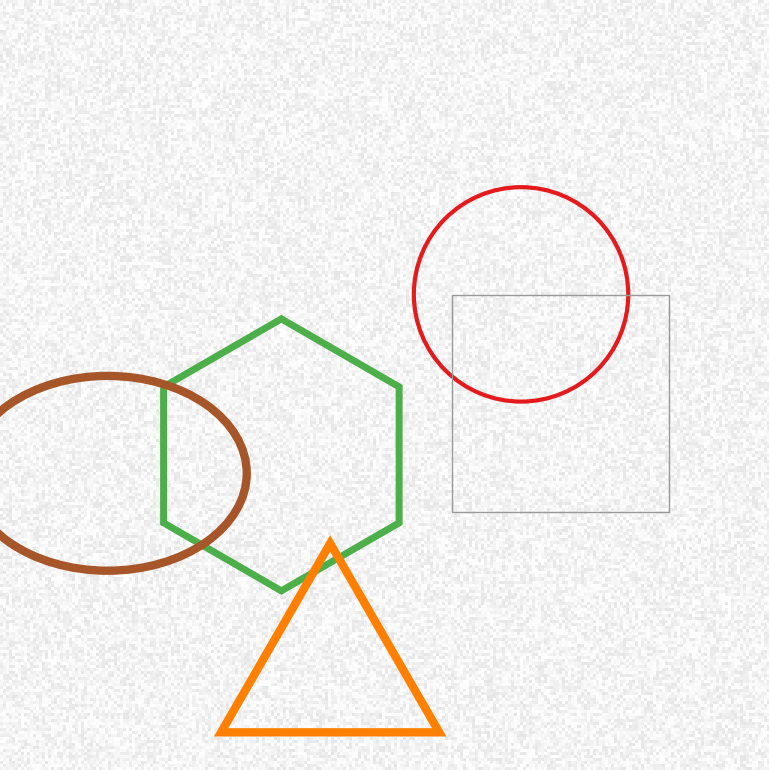[{"shape": "circle", "thickness": 1.5, "radius": 0.7, "center": [0.677, 0.618]}, {"shape": "hexagon", "thickness": 2.5, "radius": 0.88, "center": [0.365, 0.409]}, {"shape": "triangle", "thickness": 3, "radius": 0.82, "center": [0.429, 0.131]}, {"shape": "oval", "thickness": 3, "radius": 0.9, "center": [0.14, 0.385]}, {"shape": "square", "thickness": 0.5, "radius": 0.7, "center": [0.728, 0.476]}]